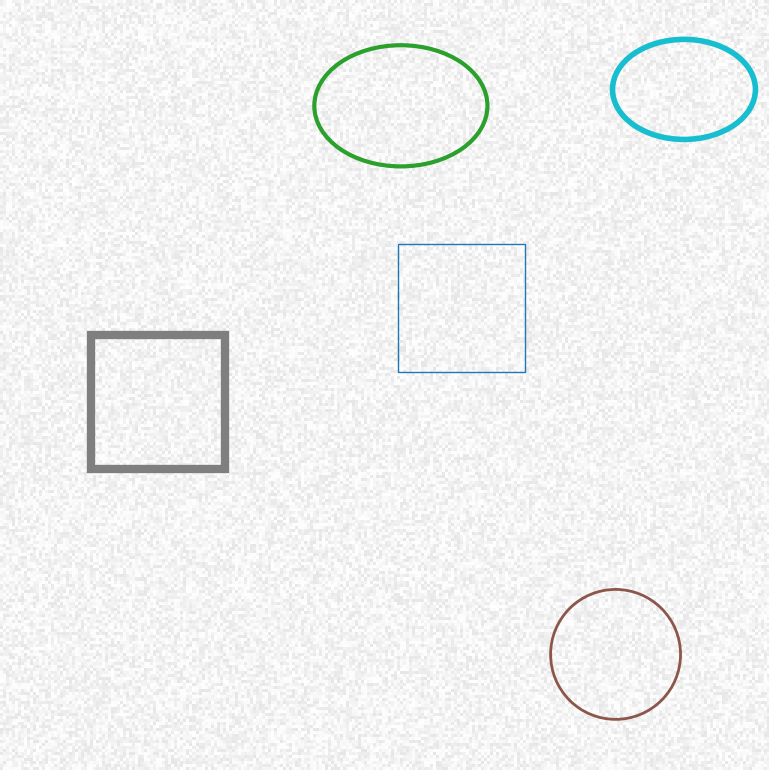[{"shape": "square", "thickness": 0.5, "radius": 0.41, "center": [0.6, 0.6]}, {"shape": "oval", "thickness": 1.5, "radius": 0.56, "center": [0.521, 0.863]}, {"shape": "circle", "thickness": 1, "radius": 0.42, "center": [0.799, 0.15]}, {"shape": "square", "thickness": 3, "radius": 0.44, "center": [0.205, 0.478]}, {"shape": "oval", "thickness": 2, "radius": 0.46, "center": [0.888, 0.884]}]